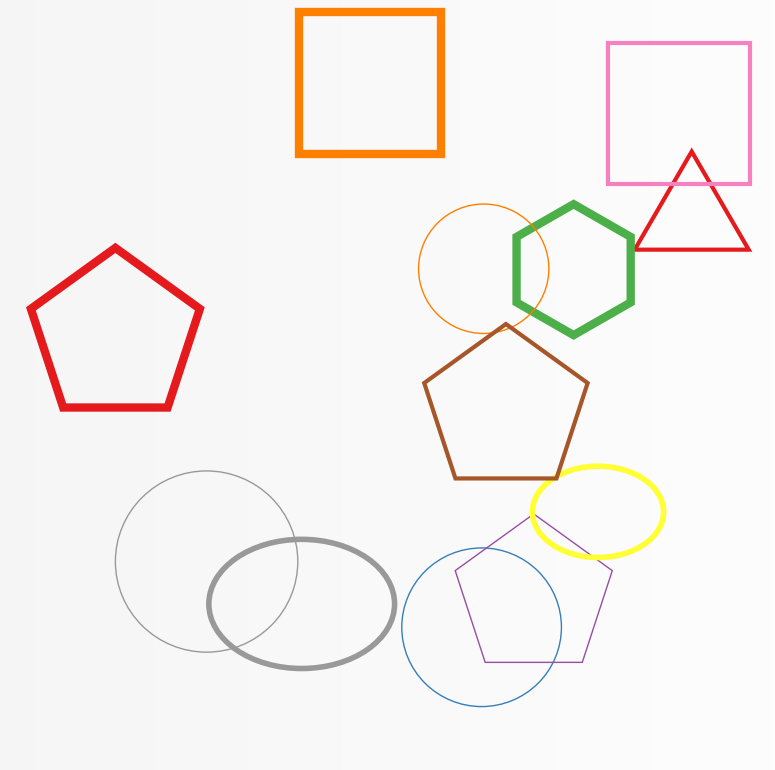[{"shape": "pentagon", "thickness": 3, "radius": 0.57, "center": [0.149, 0.563]}, {"shape": "triangle", "thickness": 1.5, "radius": 0.42, "center": [0.893, 0.718]}, {"shape": "circle", "thickness": 0.5, "radius": 0.51, "center": [0.621, 0.185]}, {"shape": "hexagon", "thickness": 3, "radius": 0.43, "center": [0.74, 0.65]}, {"shape": "pentagon", "thickness": 0.5, "radius": 0.53, "center": [0.689, 0.226]}, {"shape": "circle", "thickness": 0.5, "radius": 0.42, "center": [0.624, 0.651]}, {"shape": "square", "thickness": 3, "radius": 0.46, "center": [0.477, 0.892]}, {"shape": "oval", "thickness": 2, "radius": 0.42, "center": [0.772, 0.335]}, {"shape": "pentagon", "thickness": 1.5, "radius": 0.55, "center": [0.653, 0.468]}, {"shape": "square", "thickness": 1.5, "radius": 0.46, "center": [0.876, 0.853]}, {"shape": "circle", "thickness": 0.5, "radius": 0.59, "center": [0.267, 0.271]}, {"shape": "oval", "thickness": 2, "radius": 0.6, "center": [0.389, 0.216]}]